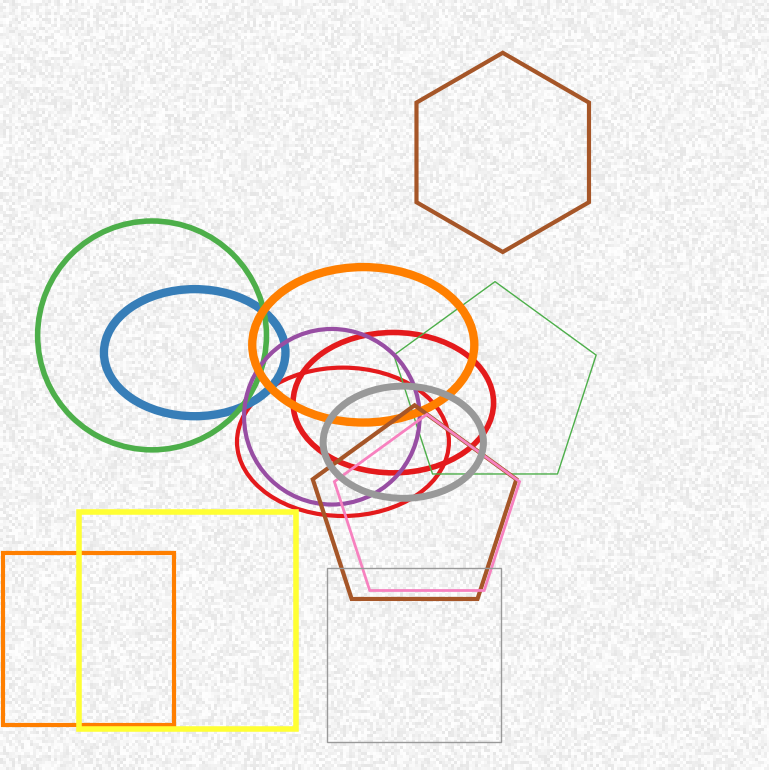[{"shape": "oval", "thickness": 1.5, "radius": 0.69, "center": [0.445, 0.426]}, {"shape": "oval", "thickness": 2, "radius": 0.65, "center": [0.511, 0.477]}, {"shape": "oval", "thickness": 3, "radius": 0.59, "center": [0.253, 0.542]}, {"shape": "pentagon", "thickness": 0.5, "radius": 0.69, "center": [0.643, 0.496]}, {"shape": "circle", "thickness": 2, "radius": 0.74, "center": [0.197, 0.564]}, {"shape": "circle", "thickness": 1.5, "radius": 0.57, "center": [0.431, 0.459]}, {"shape": "oval", "thickness": 3, "radius": 0.72, "center": [0.472, 0.552]}, {"shape": "square", "thickness": 1.5, "radius": 0.56, "center": [0.115, 0.17]}, {"shape": "square", "thickness": 2, "radius": 0.7, "center": [0.244, 0.194]}, {"shape": "pentagon", "thickness": 1.5, "radius": 0.7, "center": [0.538, 0.335]}, {"shape": "hexagon", "thickness": 1.5, "radius": 0.65, "center": [0.653, 0.802]}, {"shape": "pentagon", "thickness": 1, "radius": 0.63, "center": [0.555, 0.335]}, {"shape": "oval", "thickness": 2.5, "radius": 0.52, "center": [0.524, 0.426]}, {"shape": "square", "thickness": 0.5, "radius": 0.56, "center": [0.538, 0.149]}]